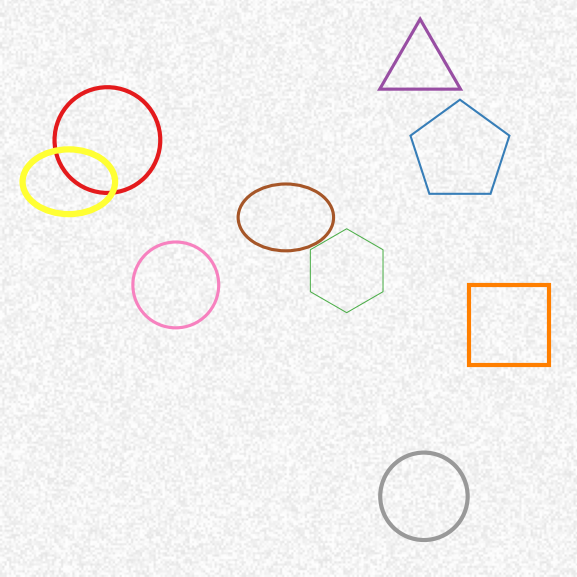[{"shape": "circle", "thickness": 2, "radius": 0.46, "center": [0.186, 0.757]}, {"shape": "pentagon", "thickness": 1, "radius": 0.45, "center": [0.796, 0.736]}, {"shape": "hexagon", "thickness": 0.5, "radius": 0.36, "center": [0.6, 0.53]}, {"shape": "triangle", "thickness": 1.5, "radius": 0.4, "center": [0.728, 0.885]}, {"shape": "square", "thickness": 2, "radius": 0.34, "center": [0.881, 0.437]}, {"shape": "oval", "thickness": 3, "radius": 0.4, "center": [0.119, 0.684]}, {"shape": "oval", "thickness": 1.5, "radius": 0.41, "center": [0.495, 0.623]}, {"shape": "circle", "thickness": 1.5, "radius": 0.37, "center": [0.304, 0.506]}, {"shape": "circle", "thickness": 2, "radius": 0.38, "center": [0.734, 0.14]}]